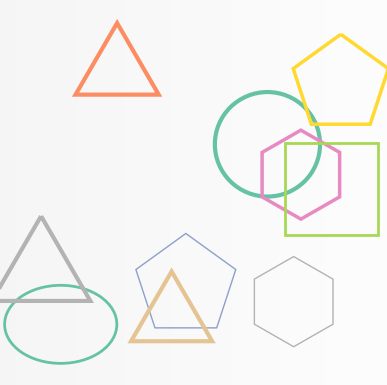[{"shape": "circle", "thickness": 3, "radius": 0.68, "center": [0.69, 0.625]}, {"shape": "oval", "thickness": 2, "radius": 0.72, "center": [0.157, 0.158]}, {"shape": "triangle", "thickness": 3, "radius": 0.62, "center": [0.302, 0.816]}, {"shape": "pentagon", "thickness": 1, "radius": 0.68, "center": [0.48, 0.258]}, {"shape": "hexagon", "thickness": 2.5, "radius": 0.58, "center": [0.776, 0.546]}, {"shape": "square", "thickness": 2, "radius": 0.6, "center": [0.856, 0.509]}, {"shape": "pentagon", "thickness": 2.5, "radius": 0.65, "center": [0.879, 0.782]}, {"shape": "triangle", "thickness": 3, "radius": 0.6, "center": [0.443, 0.174]}, {"shape": "hexagon", "thickness": 1, "radius": 0.59, "center": [0.758, 0.217]}, {"shape": "triangle", "thickness": 3, "radius": 0.73, "center": [0.106, 0.292]}]